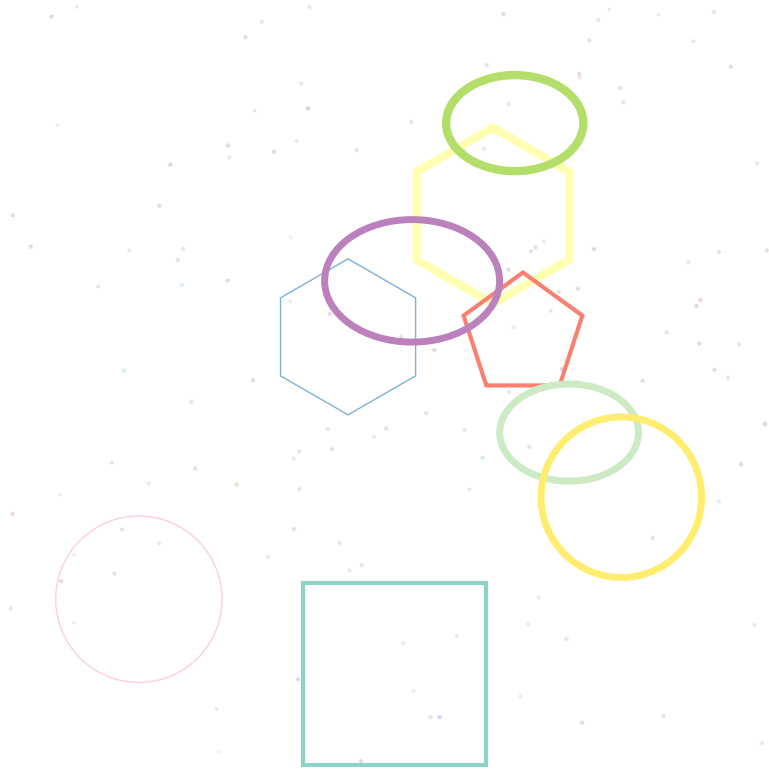[{"shape": "square", "thickness": 1.5, "radius": 0.59, "center": [0.512, 0.124]}, {"shape": "hexagon", "thickness": 3, "radius": 0.57, "center": [0.64, 0.72]}, {"shape": "pentagon", "thickness": 1.5, "radius": 0.41, "center": [0.679, 0.565]}, {"shape": "hexagon", "thickness": 0.5, "radius": 0.51, "center": [0.452, 0.563]}, {"shape": "oval", "thickness": 3, "radius": 0.45, "center": [0.668, 0.84]}, {"shape": "circle", "thickness": 0.5, "radius": 0.54, "center": [0.18, 0.222]}, {"shape": "oval", "thickness": 2.5, "radius": 0.57, "center": [0.535, 0.635]}, {"shape": "oval", "thickness": 2.5, "radius": 0.45, "center": [0.739, 0.438]}, {"shape": "circle", "thickness": 2.5, "radius": 0.52, "center": [0.807, 0.354]}]